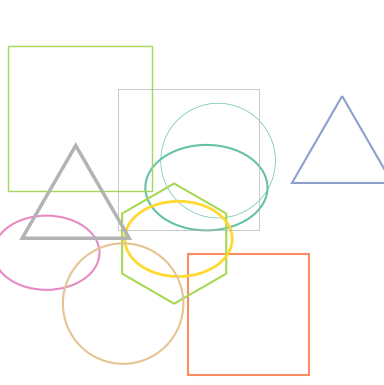[{"shape": "circle", "thickness": 0.5, "radius": 0.74, "center": [0.566, 0.583]}, {"shape": "oval", "thickness": 1.5, "radius": 0.79, "center": [0.536, 0.513]}, {"shape": "square", "thickness": 1.5, "radius": 0.78, "center": [0.645, 0.184]}, {"shape": "triangle", "thickness": 1.5, "radius": 0.75, "center": [0.889, 0.6]}, {"shape": "oval", "thickness": 1.5, "radius": 0.69, "center": [0.121, 0.344]}, {"shape": "hexagon", "thickness": 1.5, "radius": 0.78, "center": [0.452, 0.367]}, {"shape": "square", "thickness": 1, "radius": 0.94, "center": [0.207, 0.692]}, {"shape": "oval", "thickness": 2, "radius": 0.7, "center": [0.464, 0.379]}, {"shape": "circle", "thickness": 1.5, "radius": 0.78, "center": [0.32, 0.211]}, {"shape": "square", "thickness": 0.5, "radius": 0.91, "center": [0.49, 0.587]}, {"shape": "triangle", "thickness": 2.5, "radius": 0.8, "center": [0.197, 0.461]}]